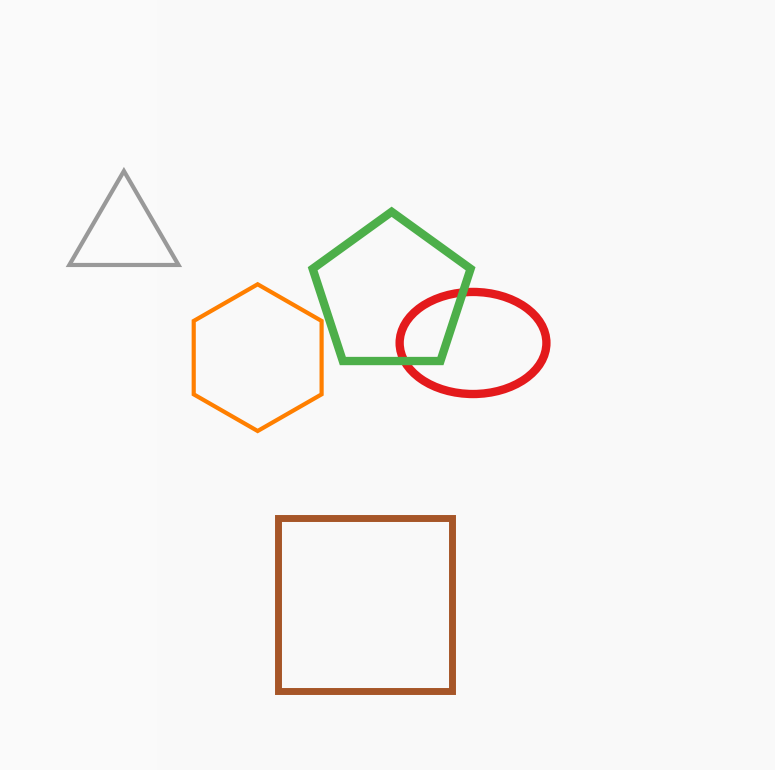[{"shape": "oval", "thickness": 3, "radius": 0.47, "center": [0.61, 0.555]}, {"shape": "pentagon", "thickness": 3, "radius": 0.54, "center": [0.505, 0.618]}, {"shape": "hexagon", "thickness": 1.5, "radius": 0.48, "center": [0.332, 0.536]}, {"shape": "square", "thickness": 2.5, "radius": 0.56, "center": [0.471, 0.215]}, {"shape": "triangle", "thickness": 1.5, "radius": 0.41, "center": [0.16, 0.697]}]